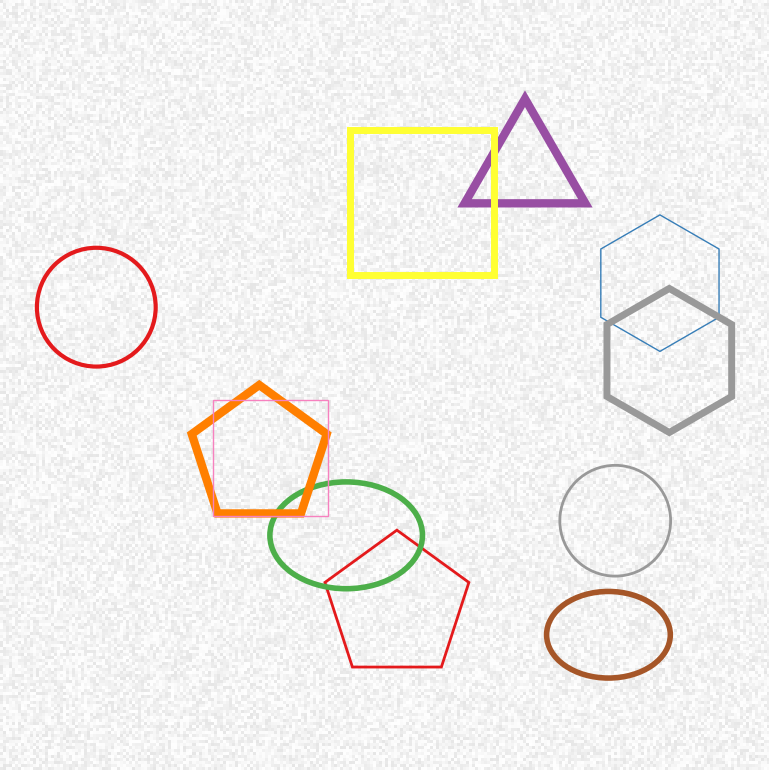[{"shape": "circle", "thickness": 1.5, "radius": 0.39, "center": [0.125, 0.601]}, {"shape": "pentagon", "thickness": 1, "radius": 0.49, "center": [0.515, 0.213]}, {"shape": "hexagon", "thickness": 0.5, "radius": 0.44, "center": [0.857, 0.632]}, {"shape": "oval", "thickness": 2, "radius": 0.5, "center": [0.45, 0.305]}, {"shape": "triangle", "thickness": 3, "radius": 0.45, "center": [0.682, 0.781]}, {"shape": "pentagon", "thickness": 3, "radius": 0.46, "center": [0.337, 0.408]}, {"shape": "square", "thickness": 2.5, "radius": 0.47, "center": [0.548, 0.737]}, {"shape": "oval", "thickness": 2, "radius": 0.4, "center": [0.79, 0.176]}, {"shape": "square", "thickness": 0.5, "radius": 0.38, "center": [0.351, 0.405]}, {"shape": "circle", "thickness": 1, "radius": 0.36, "center": [0.799, 0.324]}, {"shape": "hexagon", "thickness": 2.5, "radius": 0.47, "center": [0.869, 0.532]}]